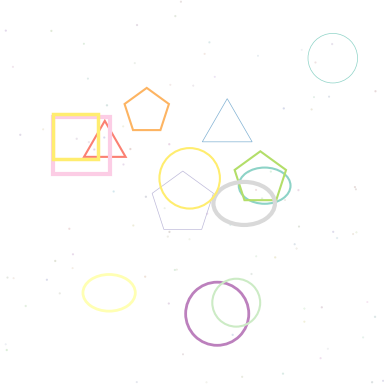[{"shape": "oval", "thickness": 1.5, "radius": 0.34, "center": [0.687, 0.518]}, {"shape": "circle", "thickness": 0.5, "radius": 0.32, "center": [0.864, 0.849]}, {"shape": "oval", "thickness": 2, "radius": 0.34, "center": [0.283, 0.239]}, {"shape": "pentagon", "thickness": 0.5, "radius": 0.42, "center": [0.475, 0.472]}, {"shape": "triangle", "thickness": 1.5, "radius": 0.31, "center": [0.272, 0.624]}, {"shape": "triangle", "thickness": 0.5, "radius": 0.37, "center": [0.59, 0.669]}, {"shape": "pentagon", "thickness": 1.5, "radius": 0.3, "center": [0.381, 0.711]}, {"shape": "pentagon", "thickness": 1.5, "radius": 0.35, "center": [0.676, 0.537]}, {"shape": "square", "thickness": 3, "radius": 0.37, "center": [0.212, 0.622]}, {"shape": "oval", "thickness": 3, "radius": 0.4, "center": [0.634, 0.472]}, {"shape": "circle", "thickness": 2, "radius": 0.41, "center": [0.564, 0.185]}, {"shape": "circle", "thickness": 1.5, "radius": 0.31, "center": [0.614, 0.214]}, {"shape": "circle", "thickness": 1.5, "radius": 0.39, "center": [0.493, 0.537]}, {"shape": "square", "thickness": 2.5, "radius": 0.29, "center": [0.197, 0.645]}]